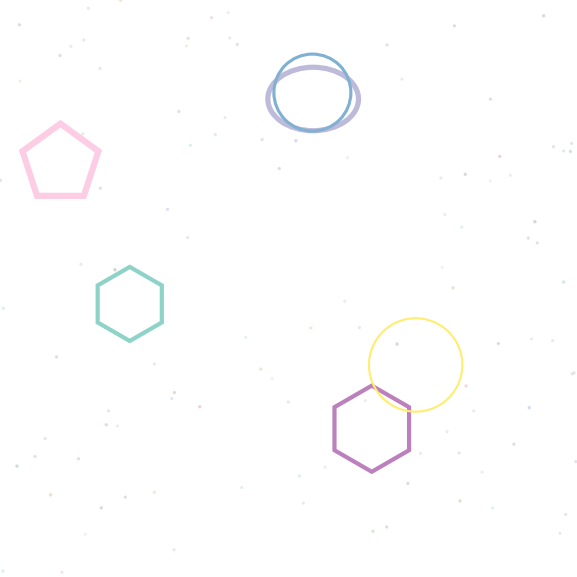[{"shape": "hexagon", "thickness": 2, "radius": 0.32, "center": [0.225, 0.473]}, {"shape": "oval", "thickness": 2.5, "radius": 0.39, "center": [0.542, 0.828]}, {"shape": "circle", "thickness": 1.5, "radius": 0.33, "center": [0.541, 0.839]}, {"shape": "pentagon", "thickness": 3, "radius": 0.35, "center": [0.105, 0.716]}, {"shape": "hexagon", "thickness": 2, "radius": 0.37, "center": [0.644, 0.257]}, {"shape": "circle", "thickness": 1, "radius": 0.4, "center": [0.72, 0.367]}]